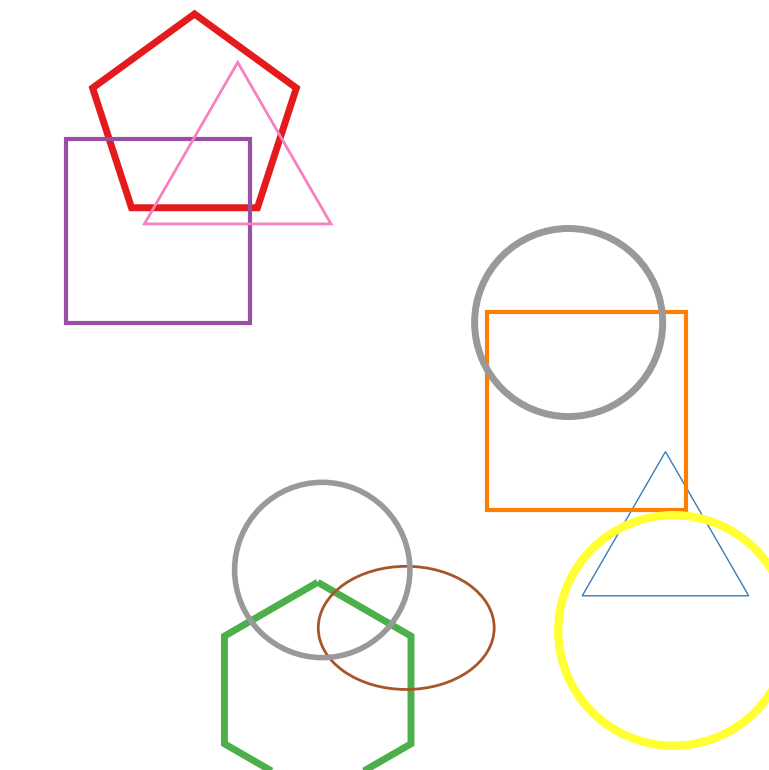[{"shape": "pentagon", "thickness": 2.5, "radius": 0.7, "center": [0.253, 0.843]}, {"shape": "triangle", "thickness": 0.5, "radius": 0.62, "center": [0.864, 0.289]}, {"shape": "hexagon", "thickness": 2.5, "radius": 0.7, "center": [0.413, 0.104]}, {"shape": "square", "thickness": 1.5, "radius": 0.6, "center": [0.205, 0.7]}, {"shape": "square", "thickness": 1.5, "radius": 0.64, "center": [0.762, 0.466]}, {"shape": "circle", "thickness": 3, "radius": 0.75, "center": [0.875, 0.181]}, {"shape": "oval", "thickness": 1, "radius": 0.57, "center": [0.528, 0.185]}, {"shape": "triangle", "thickness": 1, "radius": 0.7, "center": [0.309, 0.779]}, {"shape": "circle", "thickness": 2, "radius": 0.57, "center": [0.419, 0.26]}, {"shape": "circle", "thickness": 2.5, "radius": 0.61, "center": [0.738, 0.581]}]